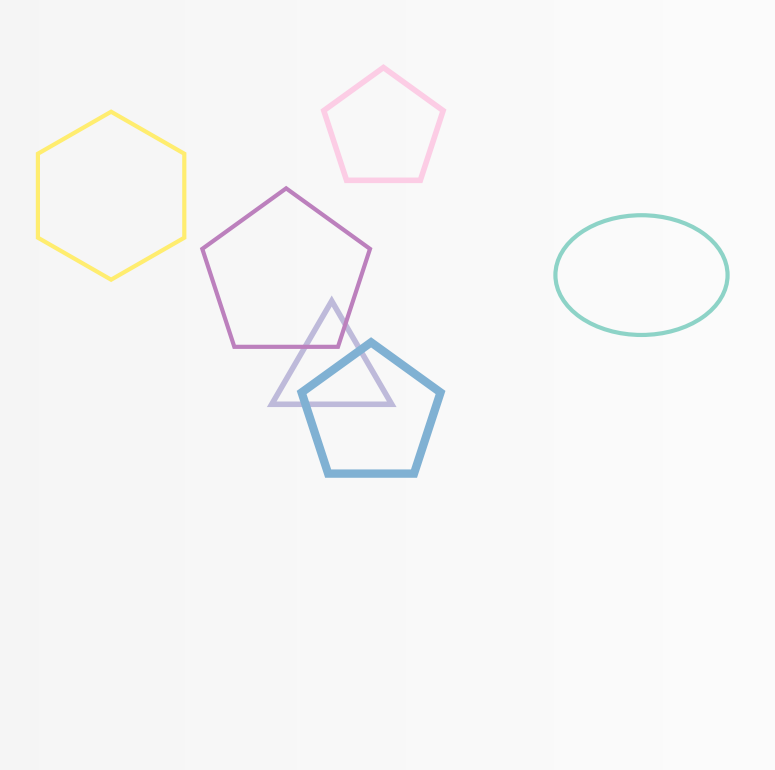[{"shape": "oval", "thickness": 1.5, "radius": 0.56, "center": [0.828, 0.643]}, {"shape": "triangle", "thickness": 2, "radius": 0.45, "center": [0.428, 0.52]}, {"shape": "pentagon", "thickness": 3, "radius": 0.47, "center": [0.479, 0.461]}, {"shape": "pentagon", "thickness": 2, "radius": 0.4, "center": [0.495, 0.831]}, {"shape": "pentagon", "thickness": 1.5, "radius": 0.57, "center": [0.369, 0.642]}, {"shape": "hexagon", "thickness": 1.5, "radius": 0.55, "center": [0.143, 0.746]}]